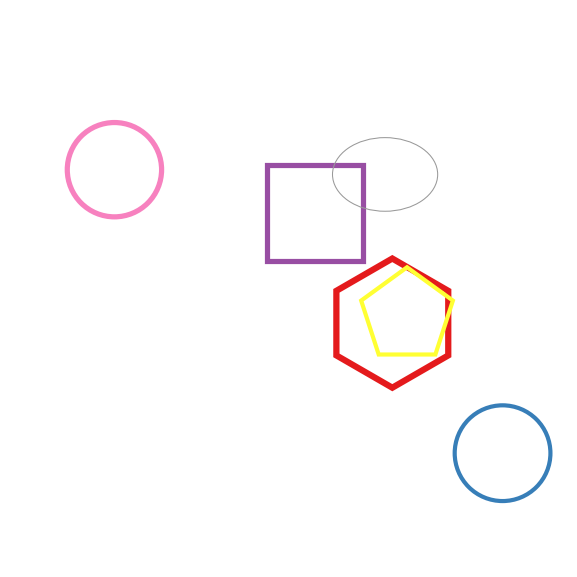[{"shape": "hexagon", "thickness": 3, "radius": 0.56, "center": [0.679, 0.44]}, {"shape": "circle", "thickness": 2, "radius": 0.41, "center": [0.87, 0.214]}, {"shape": "square", "thickness": 2.5, "radius": 0.42, "center": [0.546, 0.63]}, {"shape": "pentagon", "thickness": 2, "radius": 0.42, "center": [0.705, 0.453]}, {"shape": "circle", "thickness": 2.5, "radius": 0.41, "center": [0.198, 0.705]}, {"shape": "oval", "thickness": 0.5, "radius": 0.46, "center": [0.667, 0.697]}]